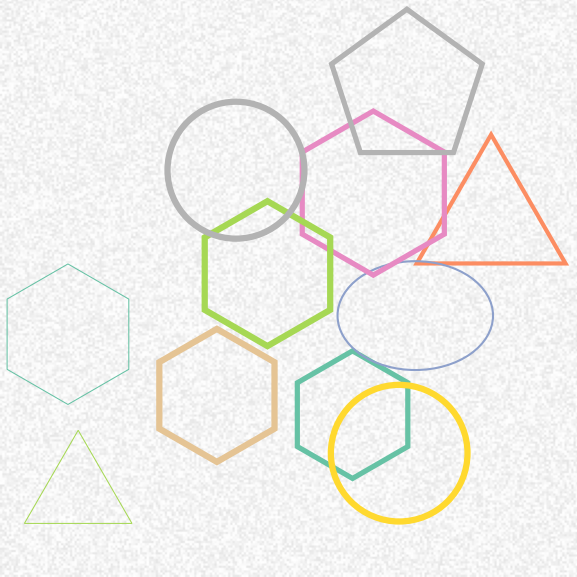[{"shape": "hexagon", "thickness": 0.5, "radius": 0.61, "center": [0.118, 0.42]}, {"shape": "hexagon", "thickness": 2.5, "radius": 0.55, "center": [0.61, 0.281]}, {"shape": "triangle", "thickness": 2, "radius": 0.74, "center": [0.85, 0.617]}, {"shape": "oval", "thickness": 1, "radius": 0.67, "center": [0.719, 0.453]}, {"shape": "hexagon", "thickness": 2.5, "radius": 0.71, "center": [0.646, 0.665]}, {"shape": "triangle", "thickness": 0.5, "radius": 0.54, "center": [0.135, 0.147]}, {"shape": "hexagon", "thickness": 3, "radius": 0.63, "center": [0.463, 0.525]}, {"shape": "circle", "thickness": 3, "radius": 0.59, "center": [0.691, 0.214]}, {"shape": "hexagon", "thickness": 3, "radius": 0.58, "center": [0.376, 0.314]}, {"shape": "pentagon", "thickness": 2.5, "radius": 0.69, "center": [0.705, 0.846]}, {"shape": "circle", "thickness": 3, "radius": 0.59, "center": [0.409, 0.704]}]